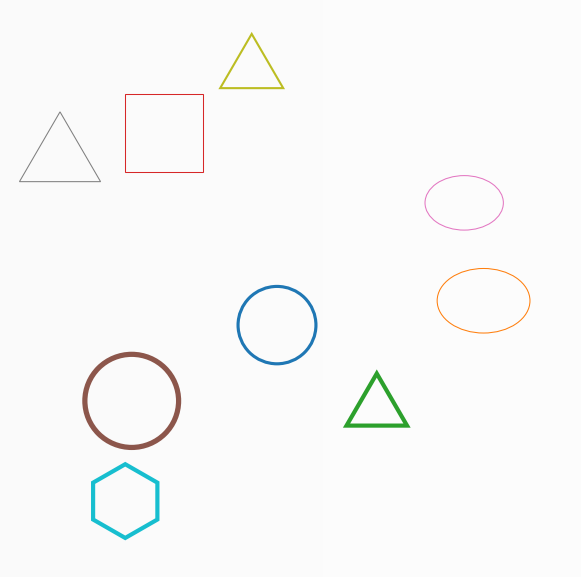[{"shape": "circle", "thickness": 1.5, "radius": 0.34, "center": [0.477, 0.436]}, {"shape": "oval", "thickness": 0.5, "radius": 0.4, "center": [0.832, 0.478]}, {"shape": "triangle", "thickness": 2, "radius": 0.3, "center": [0.648, 0.292]}, {"shape": "square", "thickness": 0.5, "radius": 0.34, "center": [0.283, 0.769]}, {"shape": "circle", "thickness": 2.5, "radius": 0.4, "center": [0.227, 0.305]}, {"shape": "oval", "thickness": 0.5, "radius": 0.34, "center": [0.799, 0.648]}, {"shape": "triangle", "thickness": 0.5, "radius": 0.4, "center": [0.103, 0.725]}, {"shape": "triangle", "thickness": 1, "radius": 0.31, "center": [0.433, 0.878]}, {"shape": "hexagon", "thickness": 2, "radius": 0.32, "center": [0.215, 0.131]}]